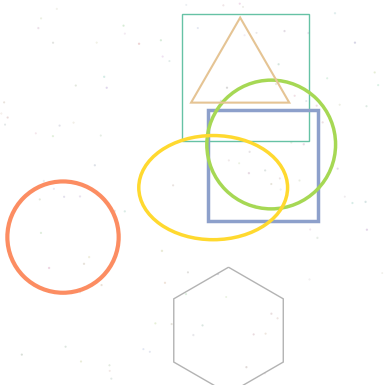[{"shape": "square", "thickness": 1, "radius": 0.82, "center": [0.638, 0.799]}, {"shape": "circle", "thickness": 3, "radius": 0.72, "center": [0.164, 0.384]}, {"shape": "square", "thickness": 2.5, "radius": 0.71, "center": [0.682, 0.57]}, {"shape": "circle", "thickness": 2.5, "radius": 0.84, "center": [0.704, 0.625]}, {"shape": "oval", "thickness": 2.5, "radius": 0.97, "center": [0.554, 0.513]}, {"shape": "triangle", "thickness": 1.5, "radius": 0.74, "center": [0.624, 0.807]}, {"shape": "hexagon", "thickness": 1, "radius": 0.82, "center": [0.594, 0.142]}]